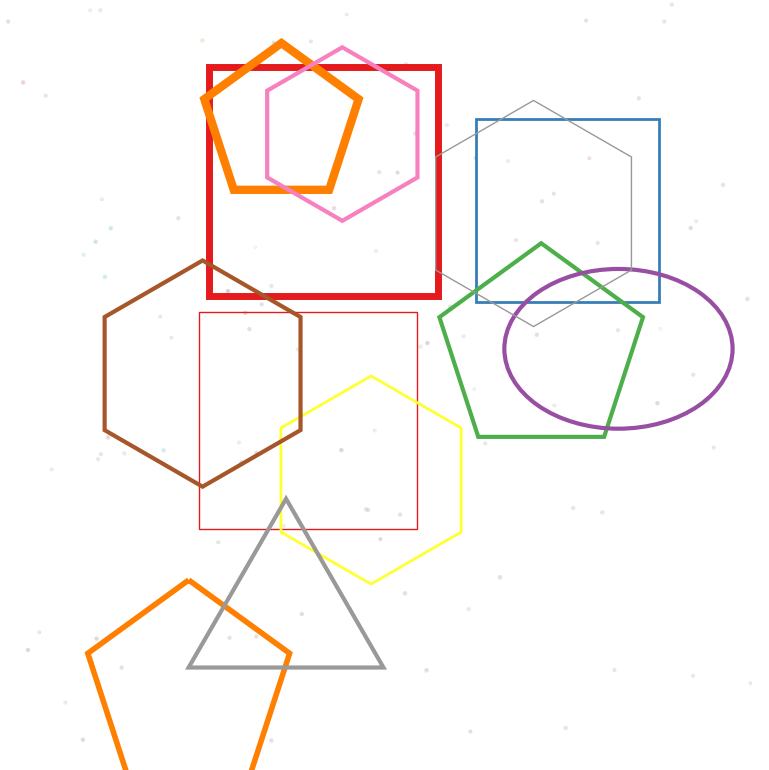[{"shape": "square", "thickness": 2.5, "radius": 0.74, "center": [0.42, 0.764]}, {"shape": "square", "thickness": 0.5, "radius": 0.71, "center": [0.4, 0.454]}, {"shape": "square", "thickness": 1, "radius": 0.59, "center": [0.737, 0.727]}, {"shape": "pentagon", "thickness": 1.5, "radius": 0.7, "center": [0.703, 0.545]}, {"shape": "oval", "thickness": 1.5, "radius": 0.74, "center": [0.803, 0.547]}, {"shape": "pentagon", "thickness": 3, "radius": 0.53, "center": [0.366, 0.839]}, {"shape": "pentagon", "thickness": 2, "radius": 0.69, "center": [0.245, 0.109]}, {"shape": "hexagon", "thickness": 1, "radius": 0.68, "center": [0.482, 0.377]}, {"shape": "hexagon", "thickness": 1.5, "radius": 0.73, "center": [0.263, 0.515]}, {"shape": "hexagon", "thickness": 1.5, "radius": 0.56, "center": [0.445, 0.826]}, {"shape": "hexagon", "thickness": 0.5, "radius": 0.73, "center": [0.693, 0.723]}, {"shape": "triangle", "thickness": 1.5, "radius": 0.73, "center": [0.371, 0.206]}]